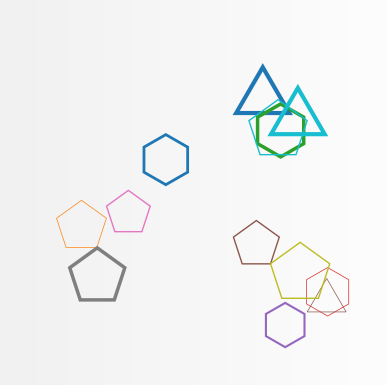[{"shape": "triangle", "thickness": 3, "radius": 0.4, "center": [0.678, 0.746]}, {"shape": "hexagon", "thickness": 2, "radius": 0.33, "center": [0.428, 0.585]}, {"shape": "pentagon", "thickness": 0.5, "radius": 0.34, "center": [0.21, 0.412]}, {"shape": "hexagon", "thickness": 2.5, "radius": 0.34, "center": [0.724, 0.661]}, {"shape": "hexagon", "thickness": 0.5, "radius": 0.31, "center": [0.845, 0.242]}, {"shape": "hexagon", "thickness": 1.5, "radius": 0.29, "center": [0.736, 0.156]}, {"shape": "triangle", "thickness": 0.5, "radius": 0.29, "center": [0.843, 0.219]}, {"shape": "pentagon", "thickness": 1, "radius": 0.31, "center": [0.662, 0.365]}, {"shape": "pentagon", "thickness": 1, "radius": 0.3, "center": [0.331, 0.446]}, {"shape": "pentagon", "thickness": 2.5, "radius": 0.37, "center": [0.251, 0.281]}, {"shape": "pentagon", "thickness": 1, "radius": 0.4, "center": [0.775, 0.29]}, {"shape": "triangle", "thickness": 3, "radius": 0.4, "center": [0.769, 0.691]}, {"shape": "pentagon", "thickness": 1, "radius": 0.39, "center": [0.718, 0.662]}]